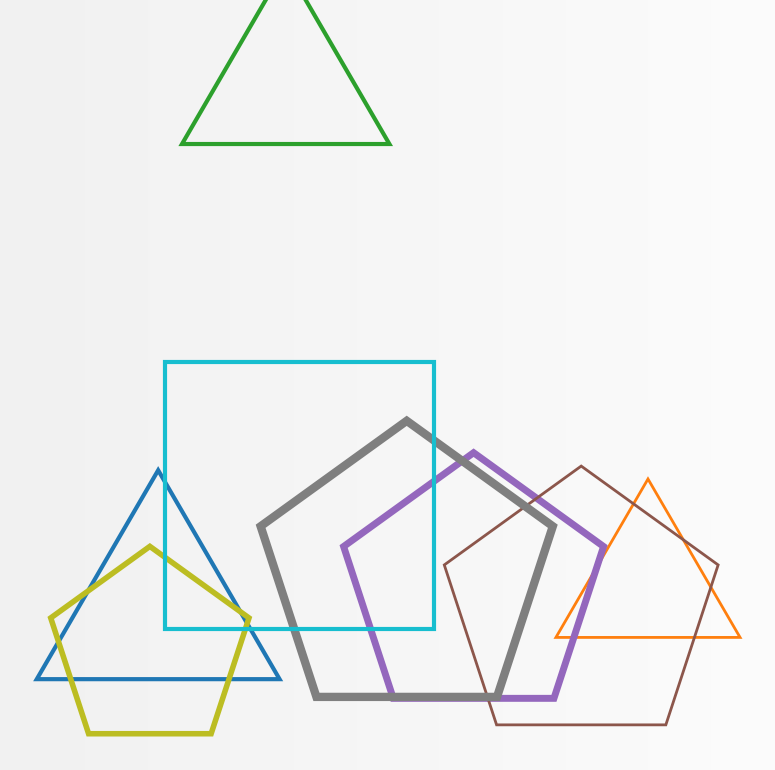[{"shape": "triangle", "thickness": 1.5, "radius": 0.9, "center": [0.204, 0.208]}, {"shape": "triangle", "thickness": 1, "radius": 0.69, "center": [0.836, 0.241]}, {"shape": "triangle", "thickness": 1.5, "radius": 0.77, "center": [0.369, 0.89]}, {"shape": "pentagon", "thickness": 2.5, "radius": 0.88, "center": [0.611, 0.236]}, {"shape": "pentagon", "thickness": 1, "radius": 0.93, "center": [0.75, 0.209]}, {"shape": "pentagon", "thickness": 3, "radius": 0.99, "center": [0.525, 0.255]}, {"shape": "pentagon", "thickness": 2, "radius": 0.67, "center": [0.193, 0.156]}, {"shape": "square", "thickness": 1.5, "radius": 0.87, "center": [0.386, 0.356]}]